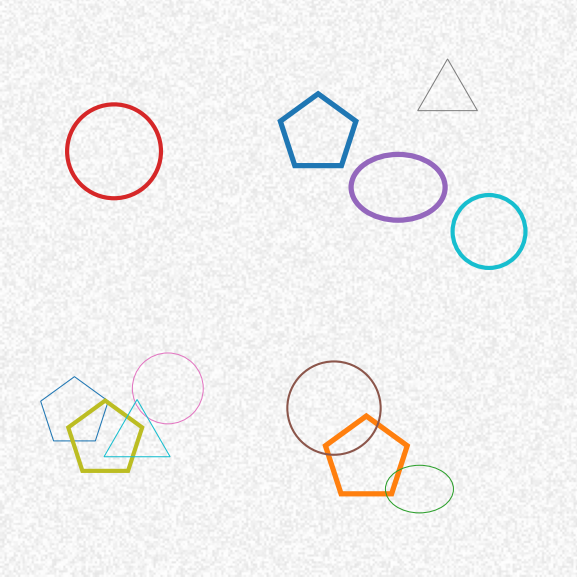[{"shape": "pentagon", "thickness": 2.5, "radius": 0.34, "center": [0.551, 0.768]}, {"shape": "pentagon", "thickness": 0.5, "radius": 0.31, "center": [0.129, 0.285]}, {"shape": "pentagon", "thickness": 2.5, "radius": 0.37, "center": [0.634, 0.204]}, {"shape": "oval", "thickness": 0.5, "radius": 0.29, "center": [0.726, 0.152]}, {"shape": "circle", "thickness": 2, "radius": 0.41, "center": [0.197, 0.737]}, {"shape": "oval", "thickness": 2.5, "radius": 0.41, "center": [0.689, 0.675]}, {"shape": "circle", "thickness": 1, "radius": 0.4, "center": [0.578, 0.292]}, {"shape": "circle", "thickness": 0.5, "radius": 0.31, "center": [0.291, 0.327]}, {"shape": "triangle", "thickness": 0.5, "radius": 0.3, "center": [0.775, 0.837]}, {"shape": "pentagon", "thickness": 2, "radius": 0.34, "center": [0.182, 0.238]}, {"shape": "circle", "thickness": 2, "radius": 0.32, "center": [0.847, 0.598]}, {"shape": "triangle", "thickness": 0.5, "radius": 0.33, "center": [0.237, 0.241]}]